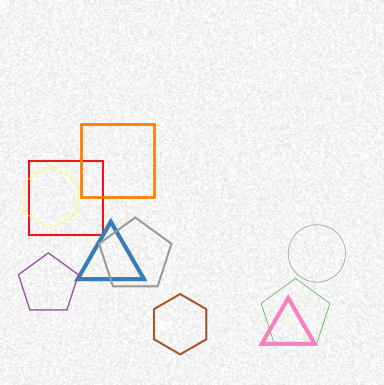[{"shape": "square", "thickness": 1.5, "radius": 0.48, "center": [0.171, 0.485]}, {"shape": "triangle", "thickness": 3, "radius": 0.5, "center": [0.288, 0.325]}, {"shape": "pentagon", "thickness": 0.5, "radius": 0.47, "center": [0.768, 0.183]}, {"shape": "pentagon", "thickness": 1, "radius": 0.41, "center": [0.126, 0.261]}, {"shape": "square", "thickness": 2, "radius": 0.48, "center": [0.304, 0.583]}, {"shape": "hexagon", "thickness": 0.5, "radius": 0.41, "center": [0.133, 0.488]}, {"shape": "hexagon", "thickness": 1.5, "radius": 0.39, "center": [0.468, 0.158]}, {"shape": "triangle", "thickness": 3, "radius": 0.4, "center": [0.749, 0.147]}, {"shape": "pentagon", "thickness": 1.5, "radius": 0.49, "center": [0.351, 0.336]}, {"shape": "circle", "thickness": 0.5, "radius": 0.37, "center": [0.823, 0.342]}]